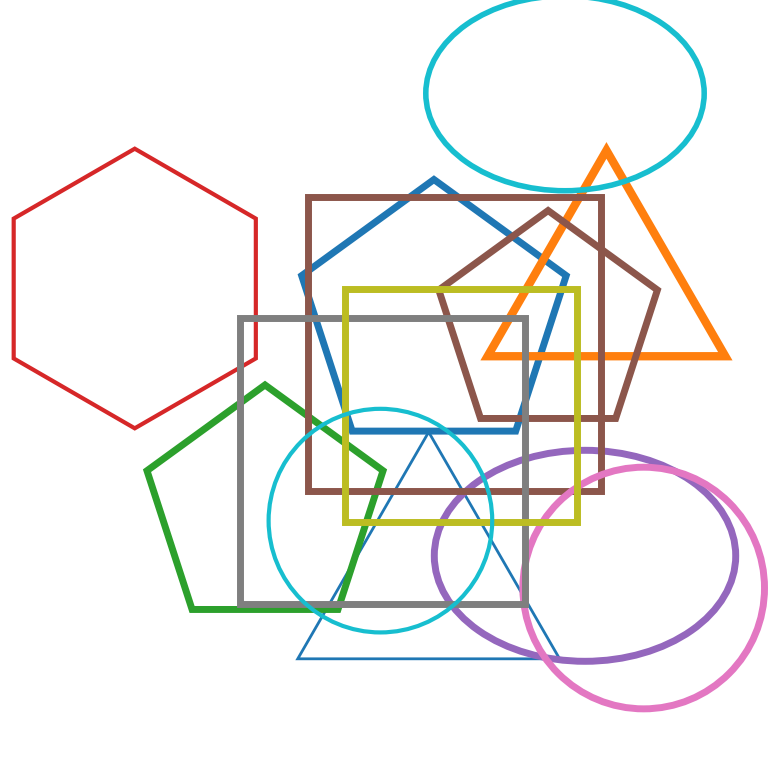[{"shape": "triangle", "thickness": 1, "radius": 0.98, "center": [0.557, 0.243]}, {"shape": "pentagon", "thickness": 2.5, "radius": 0.9, "center": [0.564, 0.586]}, {"shape": "triangle", "thickness": 3, "radius": 0.89, "center": [0.788, 0.626]}, {"shape": "pentagon", "thickness": 2.5, "radius": 0.81, "center": [0.344, 0.339]}, {"shape": "hexagon", "thickness": 1.5, "radius": 0.91, "center": [0.175, 0.625]}, {"shape": "oval", "thickness": 2.5, "radius": 0.98, "center": [0.76, 0.278]}, {"shape": "pentagon", "thickness": 2.5, "radius": 0.75, "center": [0.712, 0.577]}, {"shape": "square", "thickness": 2.5, "radius": 0.95, "center": [0.59, 0.553]}, {"shape": "circle", "thickness": 2.5, "radius": 0.78, "center": [0.836, 0.236]}, {"shape": "square", "thickness": 2.5, "radius": 0.93, "center": [0.497, 0.401]}, {"shape": "square", "thickness": 2.5, "radius": 0.75, "center": [0.599, 0.474]}, {"shape": "circle", "thickness": 1.5, "radius": 0.73, "center": [0.494, 0.324]}, {"shape": "oval", "thickness": 2, "radius": 0.9, "center": [0.734, 0.879]}]